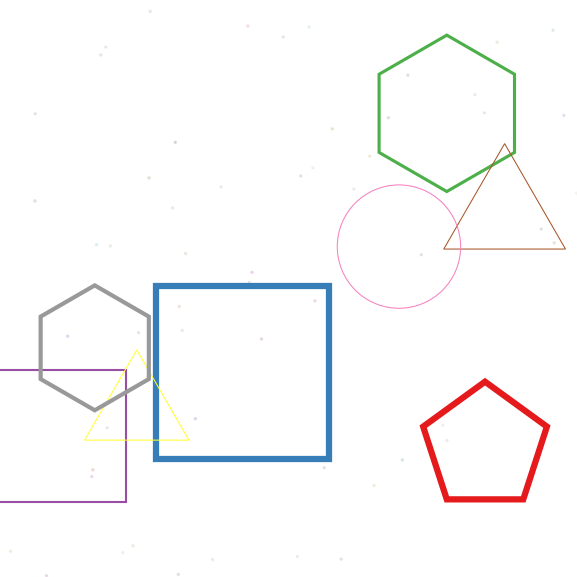[{"shape": "pentagon", "thickness": 3, "radius": 0.56, "center": [0.84, 0.226]}, {"shape": "square", "thickness": 3, "radius": 0.75, "center": [0.42, 0.354]}, {"shape": "hexagon", "thickness": 1.5, "radius": 0.68, "center": [0.774, 0.803]}, {"shape": "square", "thickness": 1, "radius": 0.58, "center": [0.104, 0.244]}, {"shape": "triangle", "thickness": 0.5, "radius": 0.52, "center": [0.237, 0.289]}, {"shape": "triangle", "thickness": 0.5, "radius": 0.61, "center": [0.874, 0.629]}, {"shape": "circle", "thickness": 0.5, "radius": 0.53, "center": [0.691, 0.572]}, {"shape": "hexagon", "thickness": 2, "radius": 0.54, "center": [0.164, 0.397]}]